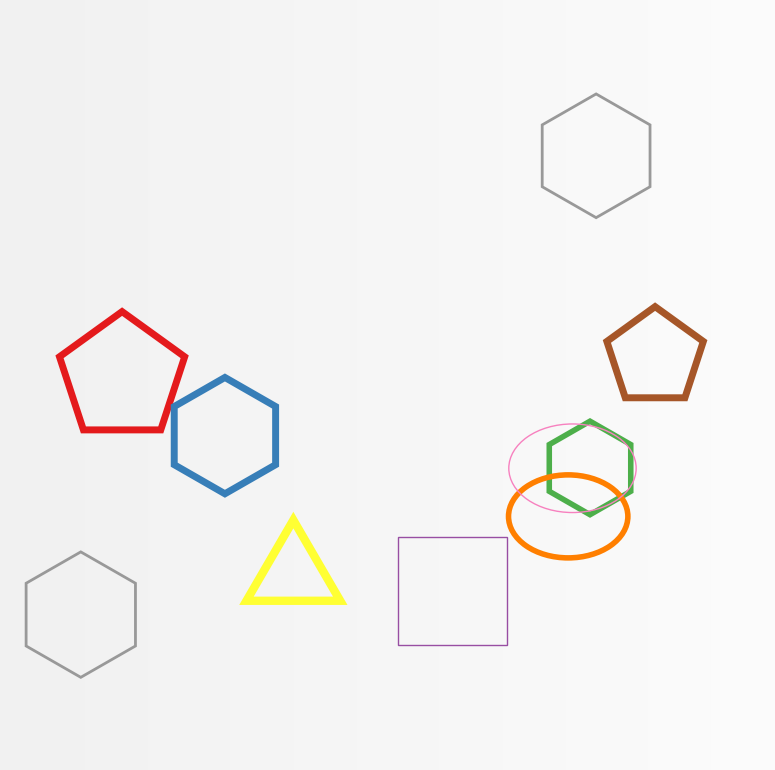[{"shape": "pentagon", "thickness": 2.5, "radius": 0.42, "center": [0.158, 0.51]}, {"shape": "hexagon", "thickness": 2.5, "radius": 0.38, "center": [0.29, 0.434]}, {"shape": "hexagon", "thickness": 2, "radius": 0.3, "center": [0.761, 0.392]}, {"shape": "square", "thickness": 0.5, "radius": 0.35, "center": [0.584, 0.233]}, {"shape": "oval", "thickness": 2, "radius": 0.39, "center": [0.733, 0.329]}, {"shape": "triangle", "thickness": 3, "radius": 0.35, "center": [0.379, 0.255]}, {"shape": "pentagon", "thickness": 2.5, "radius": 0.33, "center": [0.845, 0.536]}, {"shape": "oval", "thickness": 0.5, "radius": 0.41, "center": [0.739, 0.392]}, {"shape": "hexagon", "thickness": 1, "radius": 0.41, "center": [0.104, 0.202]}, {"shape": "hexagon", "thickness": 1, "radius": 0.4, "center": [0.769, 0.798]}]